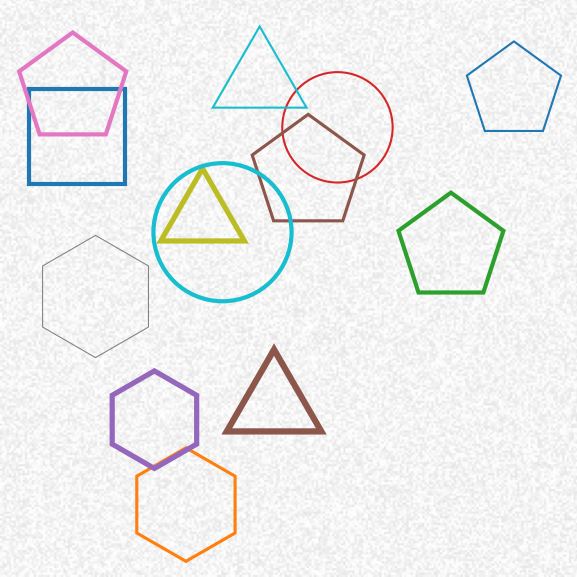[{"shape": "pentagon", "thickness": 1, "radius": 0.43, "center": [0.89, 0.842]}, {"shape": "square", "thickness": 2, "radius": 0.41, "center": [0.133, 0.763]}, {"shape": "hexagon", "thickness": 1.5, "radius": 0.49, "center": [0.322, 0.125]}, {"shape": "pentagon", "thickness": 2, "radius": 0.48, "center": [0.781, 0.57]}, {"shape": "circle", "thickness": 1, "radius": 0.48, "center": [0.584, 0.779]}, {"shape": "hexagon", "thickness": 2.5, "radius": 0.42, "center": [0.267, 0.272]}, {"shape": "pentagon", "thickness": 1.5, "radius": 0.51, "center": [0.534, 0.699]}, {"shape": "triangle", "thickness": 3, "radius": 0.47, "center": [0.475, 0.299]}, {"shape": "pentagon", "thickness": 2, "radius": 0.49, "center": [0.126, 0.845]}, {"shape": "hexagon", "thickness": 0.5, "radius": 0.53, "center": [0.165, 0.486]}, {"shape": "triangle", "thickness": 2.5, "radius": 0.42, "center": [0.351, 0.624]}, {"shape": "circle", "thickness": 2, "radius": 0.6, "center": [0.385, 0.597]}, {"shape": "triangle", "thickness": 1, "radius": 0.47, "center": [0.45, 0.86]}]